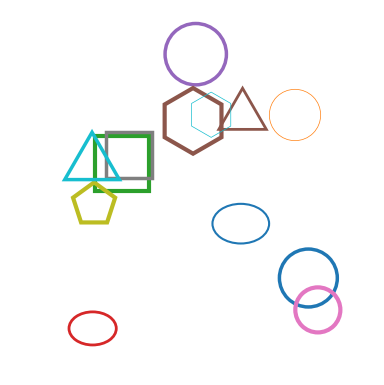[{"shape": "oval", "thickness": 1.5, "radius": 0.37, "center": [0.625, 0.419]}, {"shape": "circle", "thickness": 2.5, "radius": 0.38, "center": [0.801, 0.278]}, {"shape": "circle", "thickness": 0.5, "radius": 0.33, "center": [0.766, 0.701]}, {"shape": "square", "thickness": 3, "radius": 0.35, "center": [0.316, 0.576]}, {"shape": "oval", "thickness": 2, "radius": 0.31, "center": [0.241, 0.147]}, {"shape": "circle", "thickness": 2.5, "radius": 0.4, "center": [0.508, 0.859]}, {"shape": "triangle", "thickness": 2, "radius": 0.36, "center": [0.63, 0.7]}, {"shape": "hexagon", "thickness": 3, "radius": 0.43, "center": [0.501, 0.686]}, {"shape": "circle", "thickness": 3, "radius": 0.29, "center": [0.826, 0.195]}, {"shape": "square", "thickness": 2.5, "radius": 0.3, "center": [0.335, 0.597]}, {"shape": "pentagon", "thickness": 3, "radius": 0.29, "center": [0.244, 0.469]}, {"shape": "triangle", "thickness": 2.5, "radius": 0.41, "center": [0.239, 0.574]}, {"shape": "hexagon", "thickness": 0.5, "radius": 0.29, "center": [0.548, 0.702]}]